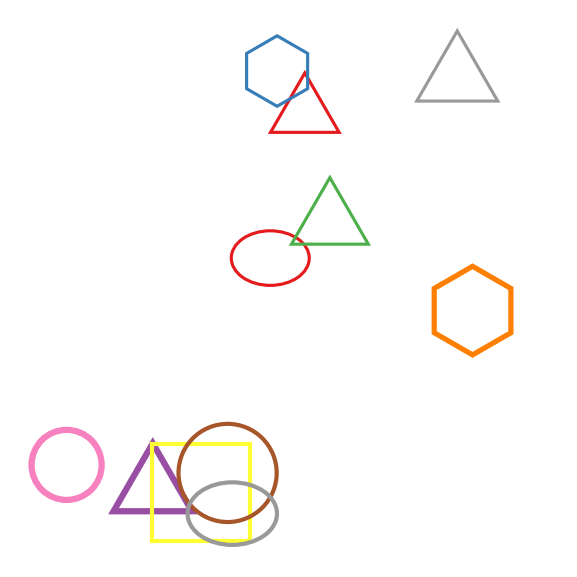[{"shape": "triangle", "thickness": 1.5, "radius": 0.34, "center": [0.528, 0.804]}, {"shape": "oval", "thickness": 1.5, "radius": 0.34, "center": [0.468, 0.552]}, {"shape": "hexagon", "thickness": 1.5, "radius": 0.31, "center": [0.48, 0.876]}, {"shape": "triangle", "thickness": 1.5, "radius": 0.38, "center": [0.571, 0.615]}, {"shape": "triangle", "thickness": 3, "radius": 0.39, "center": [0.265, 0.153]}, {"shape": "hexagon", "thickness": 2.5, "radius": 0.38, "center": [0.818, 0.461]}, {"shape": "square", "thickness": 2, "radius": 0.42, "center": [0.348, 0.146]}, {"shape": "circle", "thickness": 2, "radius": 0.42, "center": [0.394, 0.18]}, {"shape": "circle", "thickness": 3, "radius": 0.3, "center": [0.115, 0.194]}, {"shape": "oval", "thickness": 2, "radius": 0.39, "center": [0.402, 0.11]}, {"shape": "triangle", "thickness": 1.5, "radius": 0.4, "center": [0.792, 0.865]}]